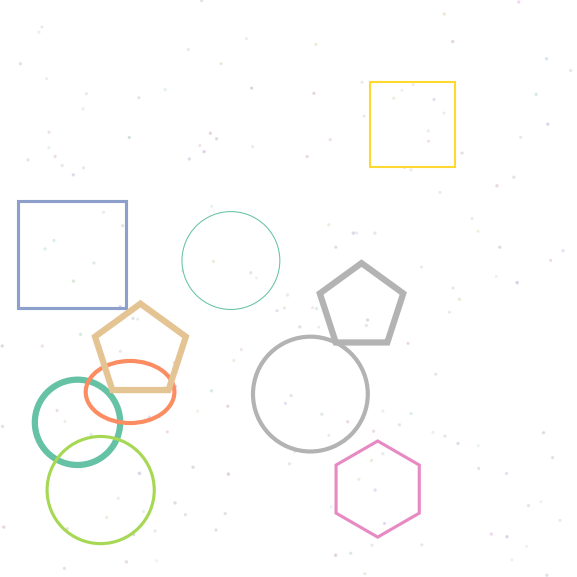[{"shape": "circle", "thickness": 0.5, "radius": 0.42, "center": [0.4, 0.548]}, {"shape": "circle", "thickness": 3, "radius": 0.37, "center": [0.134, 0.268]}, {"shape": "oval", "thickness": 2, "radius": 0.38, "center": [0.225, 0.32]}, {"shape": "square", "thickness": 1.5, "radius": 0.47, "center": [0.125, 0.559]}, {"shape": "hexagon", "thickness": 1.5, "radius": 0.42, "center": [0.654, 0.152]}, {"shape": "circle", "thickness": 1.5, "radius": 0.46, "center": [0.174, 0.151]}, {"shape": "square", "thickness": 1, "radius": 0.37, "center": [0.715, 0.784]}, {"shape": "pentagon", "thickness": 3, "radius": 0.41, "center": [0.243, 0.391]}, {"shape": "circle", "thickness": 2, "radius": 0.5, "center": [0.537, 0.317]}, {"shape": "pentagon", "thickness": 3, "radius": 0.38, "center": [0.626, 0.468]}]